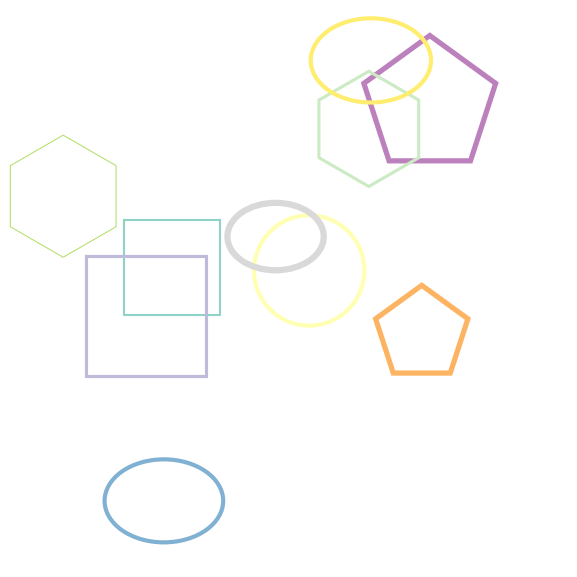[{"shape": "square", "thickness": 1, "radius": 0.41, "center": [0.298, 0.536]}, {"shape": "circle", "thickness": 2, "radius": 0.48, "center": [0.535, 0.531]}, {"shape": "square", "thickness": 1.5, "radius": 0.52, "center": [0.252, 0.451]}, {"shape": "oval", "thickness": 2, "radius": 0.51, "center": [0.284, 0.132]}, {"shape": "pentagon", "thickness": 2.5, "radius": 0.42, "center": [0.73, 0.421]}, {"shape": "hexagon", "thickness": 0.5, "radius": 0.53, "center": [0.109, 0.659]}, {"shape": "oval", "thickness": 3, "radius": 0.42, "center": [0.477, 0.59]}, {"shape": "pentagon", "thickness": 2.5, "radius": 0.6, "center": [0.744, 0.818]}, {"shape": "hexagon", "thickness": 1.5, "radius": 0.5, "center": [0.639, 0.776]}, {"shape": "oval", "thickness": 2, "radius": 0.52, "center": [0.642, 0.895]}]